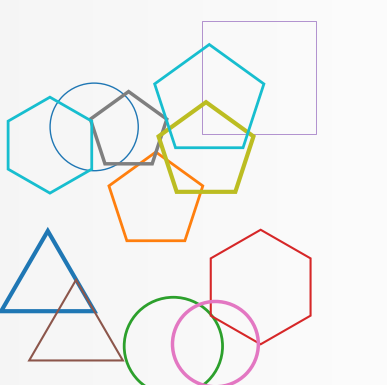[{"shape": "circle", "thickness": 1, "radius": 0.57, "center": [0.243, 0.67]}, {"shape": "triangle", "thickness": 3, "radius": 0.69, "center": [0.123, 0.261]}, {"shape": "pentagon", "thickness": 2, "radius": 0.64, "center": [0.402, 0.478]}, {"shape": "circle", "thickness": 2, "radius": 0.63, "center": [0.447, 0.101]}, {"shape": "hexagon", "thickness": 1.5, "radius": 0.74, "center": [0.673, 0.255]}, {"shape": "square", "thickness": 0.5, "radius": 0.73, "center": [0.669, 0.799]}, {"shape": "triangle", "thickness": 1.5, "radius": 0.7, "center": [0.196, 0.133]}, {"shape": "circle", "thickness": 2.5, "radius": 0.55, "center": [0.556, 0.106]}, {"shape": "pentagon", "thickness": 2.5, "radius": 0.52, "center": [0.332, 0.658]}, {"shape": "pentagon", "thickness": 3, "radius": 0.64, "center": [0.532, 0.606]}, {"shape": "hexagon", "thickness": 2, "radius": 0.62, "center": [0.129, 0.623]}, {"shape": "pentagon", "thickness": 2, "radius": 0.74, "center": [0.54, 0.736]}]